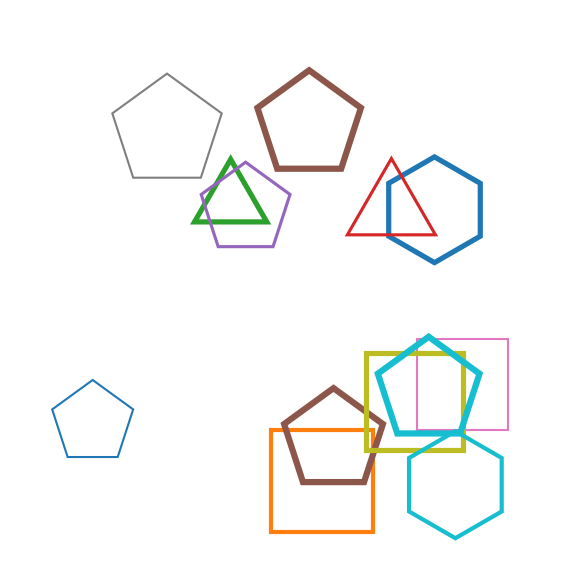[{"shape": "hexagon", "thickness": 2.5, "radius": 0.46, "center": [0.752, 0.636]}, {"shape": "pentagon", "thickness": 1, "radius": 0.37, "center": [0.16, 0.267]}, {"shape": "square", "thickness": 2, "radius": 0.44, "center": [0.557, 0.166]}, {"shape": "triangle", "thickness": 2.5, "radius": 0.36, "center": [0.399, 0.651]}, {"shape": "triangle", "thickness": 1.5, "radius": 0.44, "center": [0.678, 0.637]}, {"shape": "pentagon", "thickness": 1.5, "radius": 0.4, "center": [0.425, 0.637]}, {"shape": "pentagon", "thickness": 3, "radius": 0.47, "center": [0.535, 0.783]}, {"shape": "pentagon", "thickness": 3, "radius": 0.45, "center": [0.577, 0.237]}, {"shape": "square", "thickness": 1, "radius": 0.39, "center": [0.802, 0.333]}, {"shape": "pentagon", "thickness": 1, "radius": 0.5, "center": [0.289, 0.772]}, {"shape": "square", "thickness": 2.5, "radius": 0.42, "center": [0.718, 0.303]}, {"shape": "hexagon", "thickness": 2, "radius": 0.46, "center": [0.789, 0.16]}, {"shape": "pentagon", "thickness": 3, "radius": 0.46, "center": [0.742, 0.323]}]